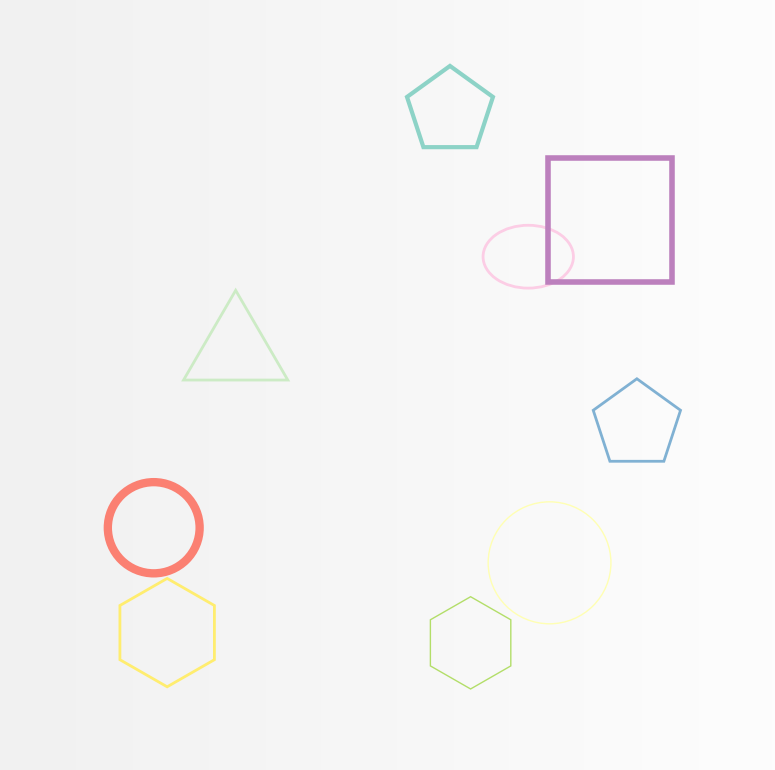[{"shape": "pentagon", "thickness": 1.5, "radius": 0.29, "center": [0.581, 0.856]}, {"shape": "circle", "thickness": 0.5, "radius": 0.4, "center": [0.709, 0.269]}, {"shape": "circle", "thickness": 3, "radius": 0.3, "center": [0.198, 0.315]}, {"shape": "pentagon", "thickness": 1, "radius": 0.3, "center": [0.822, 0.449]}, {"shape": "hexagon", "thickness": 0.5, "radius": 0.3, "center": [0.607, 0.165]}, {"shape": "oval", "thickness": 1, "radius": 0.29, "center": [0.682, 0.667]}, {"shape": "square", "thickness": 2, "radius": 0.4, "center": [0.787, 0.714]}, {"shape": "triangle", "thickness": 1, "radius": 0.39, "center": [0.304, 0.545]}, {"shape": "hexagon", "thickness": 1, "radius": 0.35, "center": [0.216, 0.178]}]